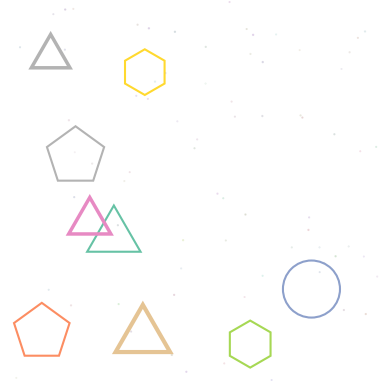[{"shape": "triangle", "thickness": 1.5, "radius": 0.4, "center": [0.296, 0.386]}, {"shape": "pentagon", "thickness": 1.5, "radius": 0.38, "center": [0.109, 0.137]}, {"shape": "circle", "thickness": 1.5, "radius": 0.37, "center": [0.809, 0.249]}, {"shape": "triangle", "thickness": 2.5, "radius": 0.32, "center": [0.233, 0.424]}, {"shape": "hexagon", "thickness": 1.5, "radius": 0.31, "center": [0.65, 0.106]}, {"shape": "hexagon", "thickness": 1.5, "radius": 0.3, "center": [0.376, 0.813]}, {"shape": "triangle", "thickness": 3, "radius": 0.41, "center": [0.371, 0.127]}, {"shape": "pentagon", "thickness": 1.5, "radius": 0.39, "center": [0.196, 0.594]}, {"shape": "triangle", "thickness": 2.5, "radius": 0.29, "center": [0.132, 0.853]}]